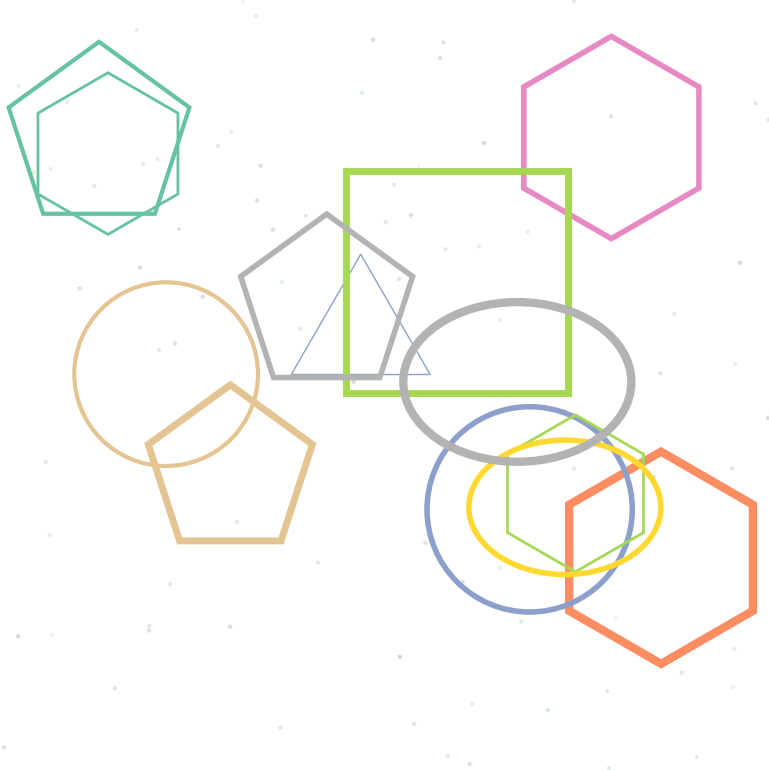[{"shape": "pentagon", "thickness": 1.5, "radius": 0.62, "center": [0.129, 0.822]}, {"shape": "hexagon", "thickness": 1, "radius": 0.52, "center": [0.14, 0.801]}, {"shape": "hexagon", "thickness": 3, "radius": 0.69, "center": [0.858, 0.276]}, {"shape": "triangle", "thickness": 0.5, "radius": 0.52, "center": [0.468, 0.566]}, {"shape": "circle", "thickness": 2, "radius": 0.67, "center": [0.688, 0.339]}, {"shape": "hexagon", "thickness": 2, "radius": 0.66, "center": [0.794, 0.821]}, {"shape": "hexagon", "thickness": 1, "radius": 0.51, "center": [0.747, 0.359]}, {"shape": "square", "thickness": 2.5, "radius": 0.72, "center": [0.594, 0.634]}, {"shape": "oval", "thickness": 2, "radius": 0.62, "center": [0.734, 0.341]}, {"shape": "pentagon", "thickness": 2.5, "radius": 0.56, "center": [0.299, 0.388]}, {"shape": "circle", "thickness": 1.5, "radius": 0.6, "center": [0.216, 0.514]}, {"shape": "oval", "thickness": 3, "radius": 0.74, "center": [0.672, 0.504]}, {"shape": "pentagon", "thickness": 2, "radius": 0.59, "center": [0.424, 0.605]}]